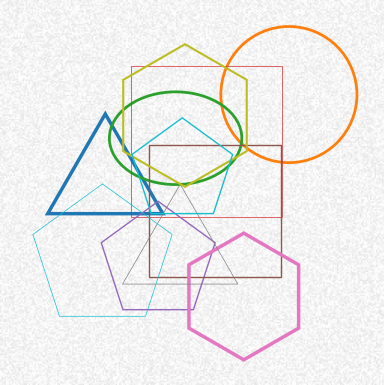[{"shape": "triangle", "thickness": 2.5, "radius": 0.86, "center": [0.273, 0.531]}, {"shape": "circle", "thickness": 2, "radius": 0.88, "center": [0.75, 0.754]}, {"shape": "oval", "thickness": 2, "radius": 0.86, "center": [0.456, 0.641]}, {"shape": "square", "thickness": 0.5, "radius": 0.98, "center": [0.537, 0.633]}, {"shape": "pentagon", "thickness": 1, "radius": 0.78, "center": [0.411, 0.321]}, {"shape": "square", "thickness": 1, "radius": 0.86, "center": [0.557, 0.453]}, {"shape": "hexagon", "thickness": 2.5, "radius": 0.82, "center": [0.633, 0.23]}, {"shape": "triangle", "thickness": 0.5, "radius": 0.86, "center": [0.468, 0.349]}, {"shape": "hexagon", "thickness": 1.5, "radius": 0.93, "center": [0.48, 0.7]}, {"shape": "pentagon", "thickness": 1, "radius": 0.69, "center": [0.473, 0.556]}, {"shape": "pentagon", "thickness": 0.5, "radius": 0.95, "center": [0.266, 0.332]}]